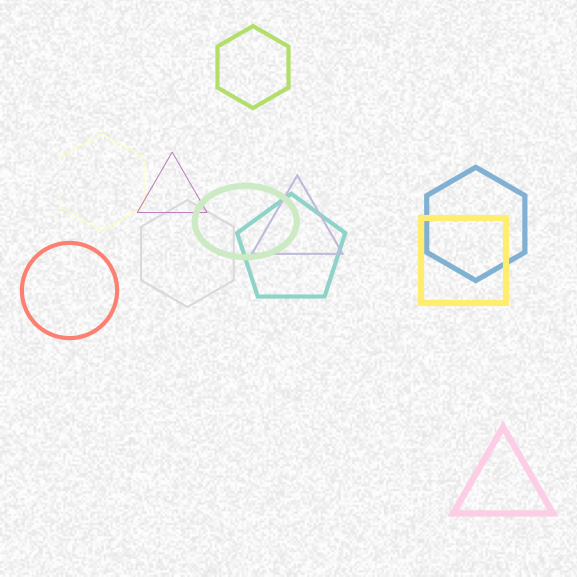[{"shape": "pentagon", "thickness": 2, "radius": 0.49, "center": [0.504, 0.565]}, {"shape": "hexagon", "thickness": 0.5, "radius": 0.42, "center": [0.176, 0.684]}, {"shape": "triangle", "thickness": 1, "radius": 0.45, "center": [0.515, 0.605]}, {"shape": "circle", "thickness": 2, "radius": 0.41, "center": [0.12, 0.496]}, {"shape": "hexagon", "thickness": 2.5, "radius": 0.49, "center": [0.824, 0.611]}, {"shape": "hexagon", "thickness": 2, "radius": 0.36, "center": [0.438, 0.883]}, {"shape": "triangle", "thickness": 3, "radius": 0.5, "center": [0.871, 0.16]}, {"shape": "hexagon", "thickness": 1, "radius": 0.46, "center": [0.325, 0.56]}, {"shape": "triangle", "thickness": 0.5, "radius": 0.35, "center": [0.298, 0.666]}, {"shape": "oval", "thickness": 3, "radius": 0.44, "center": [0.426, 0.616]}, {"shape": "square", "thickness": 3, "radius": 0.37, "center": [0.802, 0.549]}]